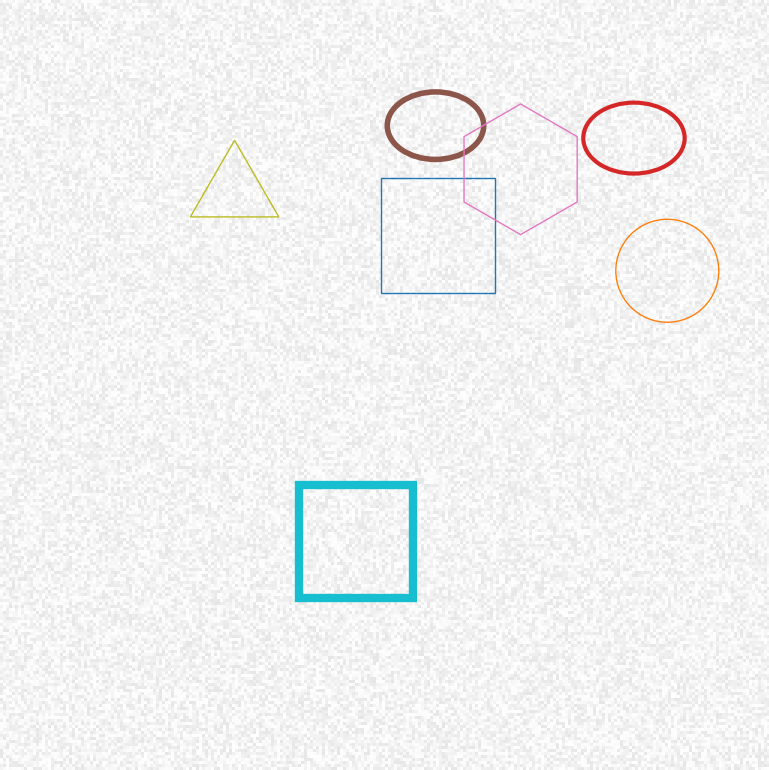[{"shape": "square", "thickness": 0.5, "radius": 0.37, "center": [0.569, 0.694]}, {"shape": "circle", "thickness": 0.5, "radius": 0.33, "center": [0.867, 0.648]}, {"shape": "oval", "thickness": 1.5, "radius": 0.33, "center": [0.823, 0.821]}, {"shape": "oval", "thickness": 2, "radius": 0.31, "center": [0.566, 0.837]}, {"shape": "hexagon", "thickness": 0.5, "radius": 0.42, "center": [0.676, 0.78]}, {"shape": "triangle", "thickness": 0.5, "radius": 0.33, "center": [0.305, 0.751]}, {"shape": "square", "thickness": 3, "radius": 0.37, "center": [0.462, 0.297]}]